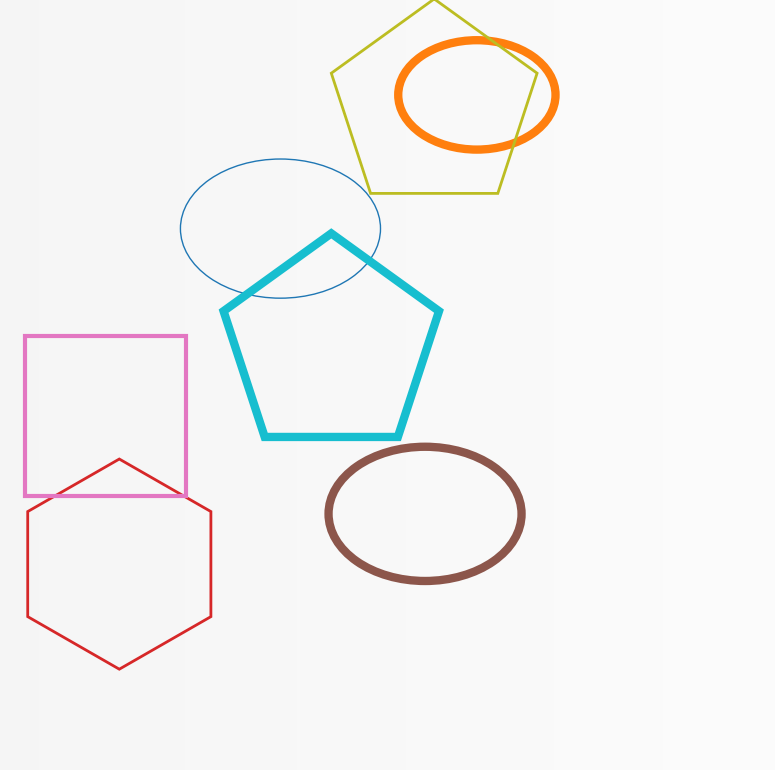[{"shape": "oval", "thickness": 0.5, "radius": 0.65, "center": [0.362, 0.703]}, {"shape": "oval", "thickness": 3, "radius": 0.51, "center": [0.615, 0.877]}, {"shape": "hexagon", "thickness": 1, "radius": 0.68, "center": [0.154, 0.267]}, {"shape": "oval", "thickness": 3, "radius": 0.62, "center": [0.548, 0.333]}, {"shape": "square", "thickness": 1.5, "radius": 0.52, "center": [0.136, 0.46]}, {"shape": "pentagon", "thickness": 1, "radius": 0.7, "center": [0.56, 0.862]}, {"shape": "pentagon", "thickness": 3, "radius": 0.73, "center": [0.427, 0.551]}]